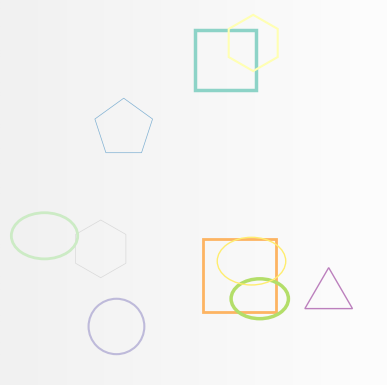[{"shape": "square", "thickness": 2.5, "radius": 0.39, "center": [0.582, 0.843]}, {"shape": "hexagon", "thickness": 1.5, "radius": 0.37, "center": [0.653, 0.888]}, {"shape": "circle", "thickness": 1.5, "radius": 0.36, "center": [0.301, 0.152]}, {"shape": "pentagon", "thickness": 0.5, "radius": 0.39, "center": [0.319, 0.667]}, {"shape": "square", "thickness": 2, "radius": 0.47, "center": [0.618, 0.285]}, {"shape": "oval", "thickness": 2.5, "radius": 0.37, "center": [0.67, 0.224]}, {"shape": "hexagon", "thickness": 0.5, "radius": 0.37, "center": [0.26, 0.354]}, {"shape": "triangle", "thickness": 1, "radius": 0.35, "center": [0.848, 0.234]}, {"shape": "oval", "thickness": 2, "radius": 0.43, "center": [0.115, 0.388]}, {"shape": "oval", "thickness": 1, "radius": 0.44, "center": [0.649, 0.322]}]